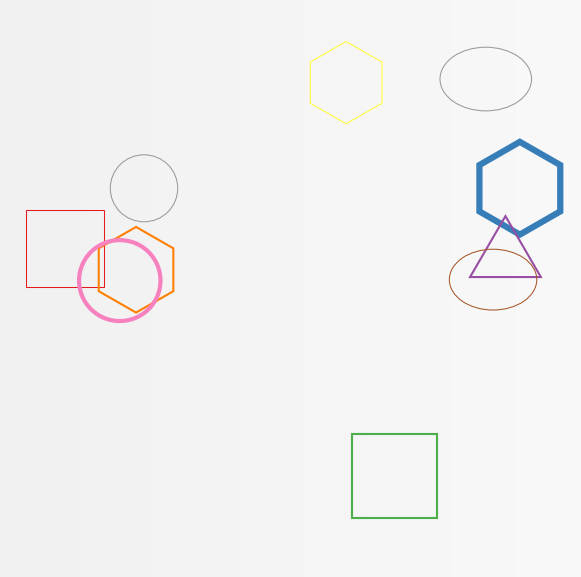[{"shape": "square", "thickness": 0.5, "radius": 0.33, "center": [0.112, 0.569]}, {"shape": "hexagon", "thickness": 3, "radius": 0.4, "center": [0.894, 0.673]}, {"shape": "square", "thickness": 1, "radius": 0.36, "center": [0.679, 0.175]}, {"shape": "triangle", "thickness": 1, "radius": 0.35, "center": [0.87, 0.555]}, {"shape": "hexagon", "thickness": 1, "radius": 0.37, "center": [0.234, 0.532]}, {"shape": "hexagon", "thickness": 0.5, "radius": 0.36, "center": [0.596, 0.856]}, {"shape": "oval", "thickness": 0.5, "radius": 0.38, "center": [0.848, 0.515]}, {"shape": "circle", "thickness": 2, "radius": 0.35, "center": [0.206, 0.513]}, {"shape": "oval", "thickness": 0.5, "radius": 0.39, "center": [0.836, 0.862]}, {"shape": "circle", "thickness": 0.5, "radius": 0.29, "center": [0.248, 0.673]}]